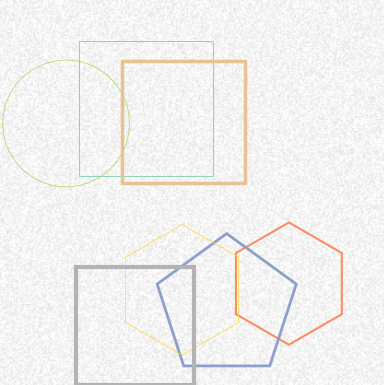[{"shape": "square", "thickness": 0.5, "radius": 0.87, "center": [0.379, 0.718]}, {"shape": "hexagon", "thickness": 1.5, "radius": 0.79, "center": [0.75, 0.263]}, {"shape": "pentagon", "thickness": 2, "radius": 0.95, "center": [0.589, 0.203]}, {"shape": "circle", "thickness": 0.5, "radius": 0.82, "center": [0.172, 0.679]}, {"shape": "hexagon", "thickness": 0.5, "radius": 0.85, "center": [0.473, 0.247]}, {"shape": "square", "thickness": 2.5, "radius": 0.8, "center": [0.477, 0.683]}, {"shape": "square", "thickness": 3, "radius": 0.77, "center": [0.35, 0.153]}]